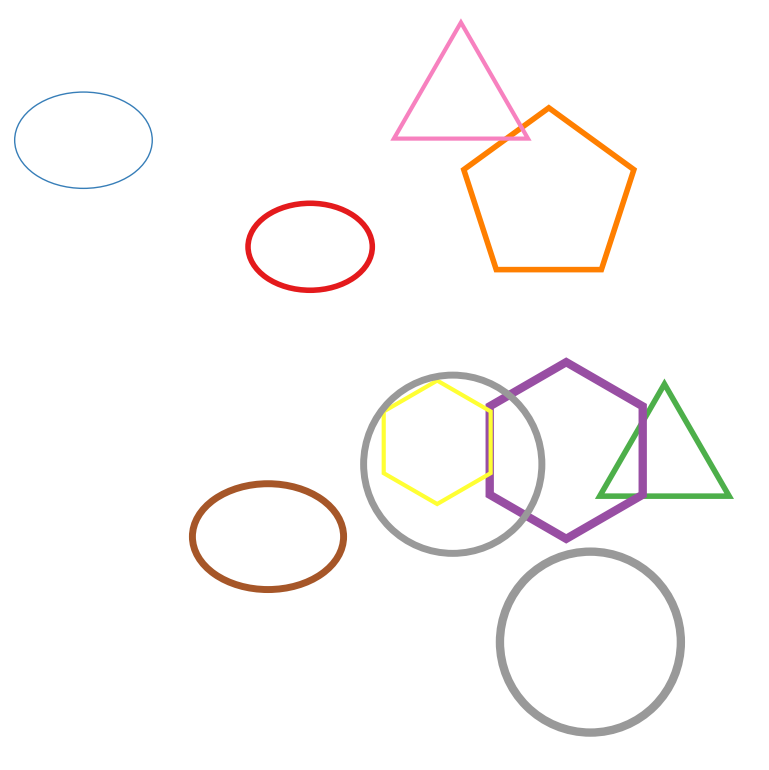[{"shape": "oval", "thickness": 2, "radius": 0.4, "center": [0.403, 0.68]}, {"shape": "oval", "thickness": 0.5, "radius": 0.45, "center": [0.108, 0.818]}, {"shape": "triangle", "thickness": 2, "radius": 0.49, "center": [0.863, 0.404]}, {"shape": "hexagon", "thickness": 3, "radius": 0.57, "center": [0.735, 0.415]}, {"shape": "pentagon", "thickness": 2, "radius": 0.58, "center": [0.713, 0.744]}, {"shape": "hexagon", "thickness": 1.5, "radius": 0.4, "center": [0.568, 0.426]}, {"shape": "oval", "thickness": 2.5, "radius": 0.49, "center": [0.348, 0.303]}, {"shape": "triangle", "thickness": 1.5, "radius": 0.5, "center": [0.599, 0.87]}, {"shape": "circle", "thickness": 3, "radius": 0.59, "center": [0.767, 0.166]}, {"shape": "circle", "thickness": 2.5, "radius": 0.58, "center": [0.588, 0.397]}]